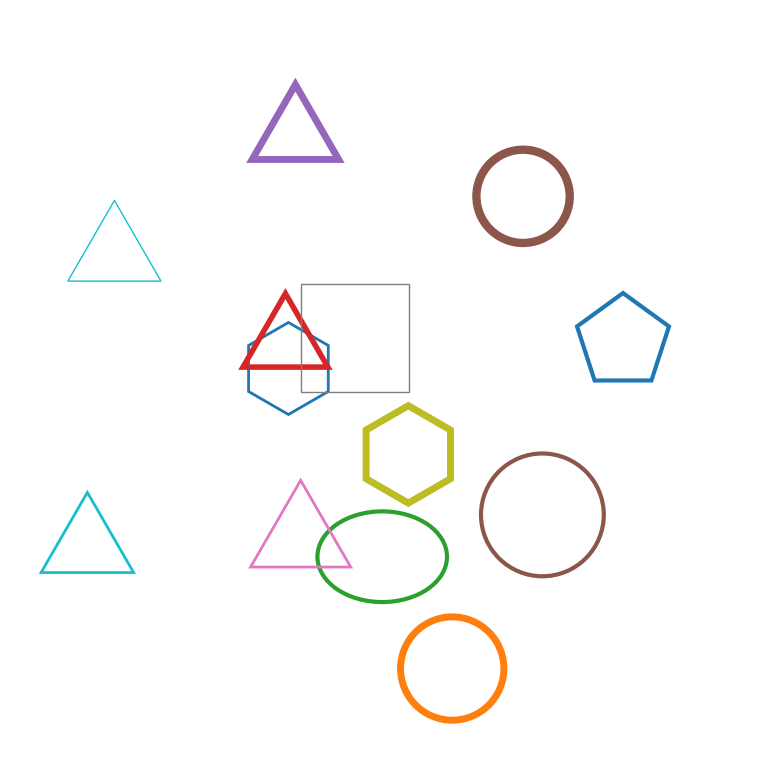[{"shape": "pentagon", "thickness": 1.5, "radius": 0.31, "center": [0.809, 0.557]}, {"shape": "hexagon", "thickness": 1, "radius": 0.3, "center": [0.375, 0.521]}, {"shape": "circle", "thickness": 2.5, "radius": 0.34, "center": [0.587, 0.132]}, {"shape": "oval", "thickness": 1.5, "radius": 0.42, "center": [0.496, 0.277]}, {"shape": "triangle", "thickness": 2, "radius": 0.32, "center": [0.371, 0.555]}, {"shape": "triangle", "thickness": 2.5, "radius": 0.32, "center": [0.384, 0.825]}, {"shape": "circle", "thickness": 3, "radius": 0.3, "center": [0.679, 0.745]}, {"shape": "circle", "thickness": 1.5, "radius": 0.4, "center": [0.704, 0.331]}, {"shape": "triangle", "thickness": 1, "radius": 0.38, "center": [0.39, 0.301]}, {"shape": "square", "thickness": 0.5, "radius": 0.35, "center": [0.461, 0.561]}, {"shape": "hexagon", "thickness": 2.5, "radius": 0.32, "center": [0.53, 0.41]}, {"shape": "triangle", "thickness": 0.5, "radius": 0.35, "center": [0.149, 0.67]}, {"shape": "triangle", "thickness": 1, "radius": 0.35, "center": [0.113, 0.291]}]